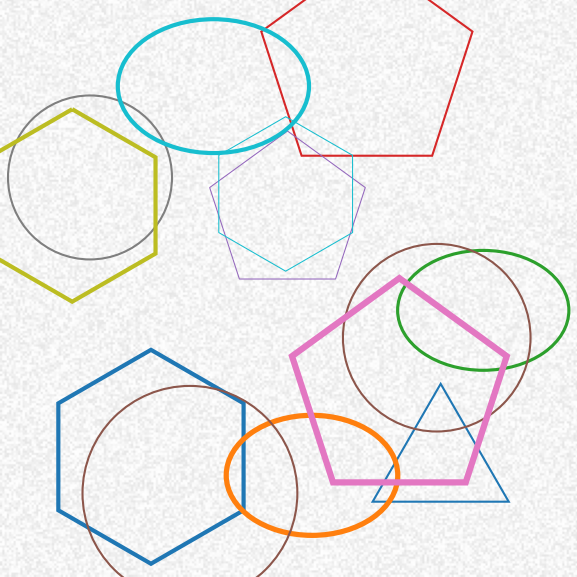[{"shape": "triangle", "thickness": 1, "radius": 0.68, "center": [0.763, 0.198]}, {"shape": "hexagon", "thickness": 2, "radius": 0.93, "center": [0.261, 0.208]}, {"shape": "oval", "thickness": 2.5, "radius": 0.74, "center": [0.54, 0.176]}, {"shape": "oval", "thickness": 1.5, "radius": 0.74, "center": [0.837, 0.462]}, {"shape": "pentagon", "thickness": 1, "radius": 0.96, "center": [0.635, 0.885]}, {"shape": "pentagon", "thickness": 0.5, "radius": 0.71, "center": [0.498, 0.631]}, {"shape": "circle", "thickness": 1, "radius": 0.93, "center": [0.329, 0.145]}, {"shape": "circle", "thickness": 1, "radius": 0.81, "center": [0.756, 0.414]}, {"shape": "pentagon", "thickness": 3, "radius": 0.98, "center": [0.692, 0.322]}, {"shape": "circle", "thickness": 1, "radius": 0.71, "center": [0.156, 0.692]}, {"shape": "hexagon", "thickness": 2, "radius": 0.83, "center": [0.125, 0.643]}, {"shape": "hexagon", "thickness": 0.5, "radius": 0.67, "center": [0.495, 0.663]}, {"shape": "oval", "thickness": 2, "radius": 0.83, "center": [0.37, 0.85]}]